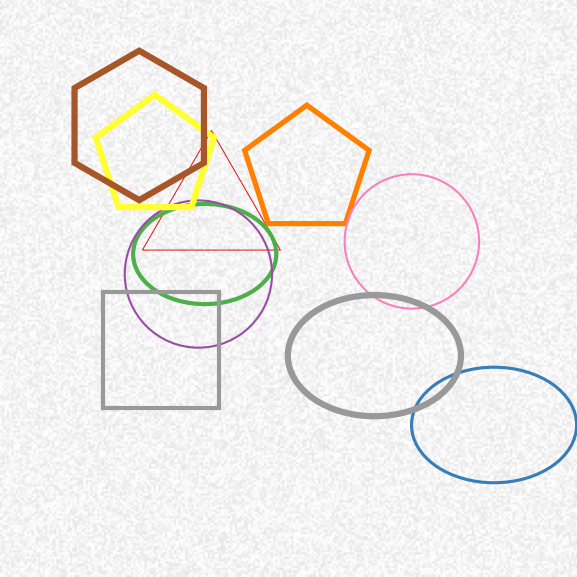[{"shape": "triangle", "thickness": 0.5, "radius": 0.69, "center": [0.366, 0.635]}, {"shape": "oval", "thickness": 1.5, "radius": 0.71, "center": [0.856, 0.263]}, {"shape": "oval", "thickness": 2, "radius": 0.62, "center": [0.354, 0.559]}, {"shape": "circle", "thickness": 1, "radius": 0.64, "center": [0.344, 0.525]}, {"shape": "pentagon", "thickness": 2.5, "radius": 0.57, "center": [0.531, 0.704]}, {"shape": "pentagon", "thickness": 3, "radius": 0.54, "center": [0.268, 0.727]}, {"shape": "hexagon", "thickness": 3, "radius": 0.65, "center": [0.241, 0.782]}, {"shape": "circle", "thickness": 1, "radius": 0.58, "center": [0.713, 0.581]}, {"shape": "oval", "thickness": 3, "radius": 0.75, "center": [0.648, 0.383]}, {"shape": "square", "thickness": 2, "radius": 0.5, "center": [0.278, 0.393]}]